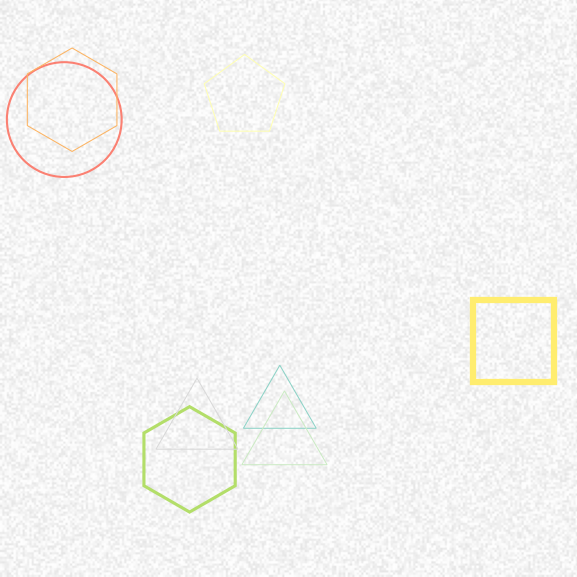[{"shape": "triangle", "thickness": 0.5, "radius": 0.36, "center": [0.485, 0.294]}, {"shape": "pentagon", "thickness": 0.5, "radius": 0.37, "center": [0.424, 0.831]}, {"shape": "circle", "thickness": 1, "radius": 0.5, "center": [0.111, 0.792]}, {"shape": "hexagon", "thickness": 0.5, "radius": 0.45, "center": [0.125, 0.826]}, {"shape": "hexagon", "thickness": 1.5, "radius": 0.46, "center": [0.328, 0.204]}, {"shape": "triangle", "thickness": 0.5, "radius": 0.41, "center": [0.341, 0.262]}, {"shape": "triangle", "thickness": 0.5, "radius": 0.43, "center": [0.493, 0.237]}, {"shape": "square", "thickness": 3, "radius": 0.35, "center": [0.889, 0.409]}]